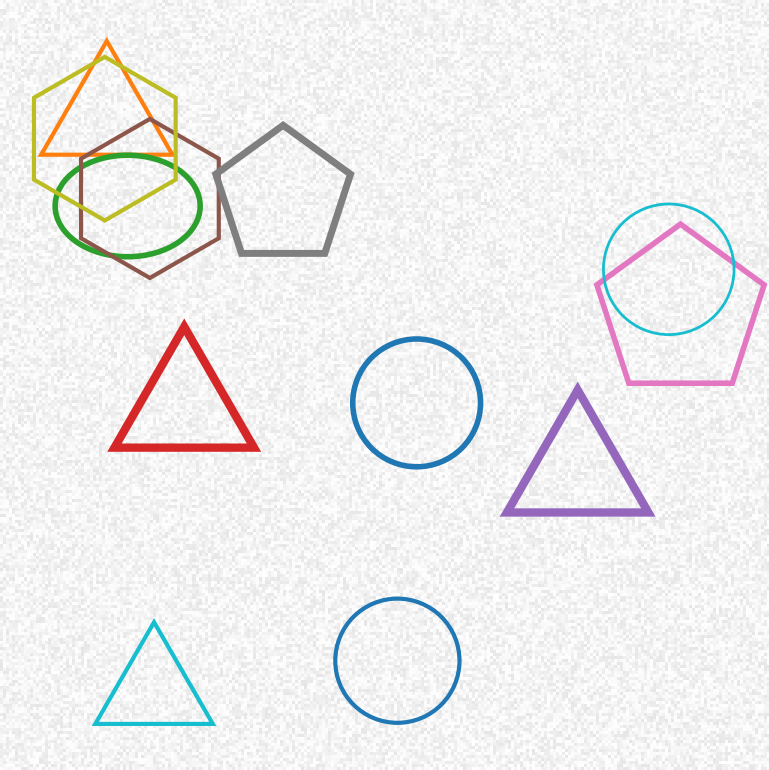[{"shape": "circle", "thickness": 1.5, "radius": 0.4, "center": [0.516, 0.142]}, {"shape": "circle", "thickness": 2, "radius": 0.41, "center": [0.541, 0.477]}, {"shape": "triangle", "thickness": 1.5, "radius": 0.49, "center": [0.139, 0.848]}, {"shape": "oval", "thickness": 2, "radius": 0.47, "center": [0.166, 0.733]}, {"shape": "triangle", "thickness": 3, "radius": 0.52, "center": [0.239, 0.471]}, {"shape": "triangle", "thickness": 3, "radius": 0.53, "center": [0.75, 0.387]}, {"shape": "hexagon", "thickness": 1.5, "radius": 0.52, "center": [0.195, 0.742]}, {"shape": "pentagon", "thickness": 2, "radius": 0.57, "center": [0.884, 0.595]}, {"shape": "pentagon", "thickness": 2.5, "radius": 0.46, "center": [0.368, 0.745]}, {"shape": "hexagon", "thickness": 1.5, "radius": 0.53, "center": [0.136, 0.82]}, {"shape": "triangle", "thickness": 1.5, "radius": 0.44, "center": [0.2, 0.104]}, {"shape": "circle", "thickness": 1, "radius": 0.42, "center": [0.869, 0.65]}]